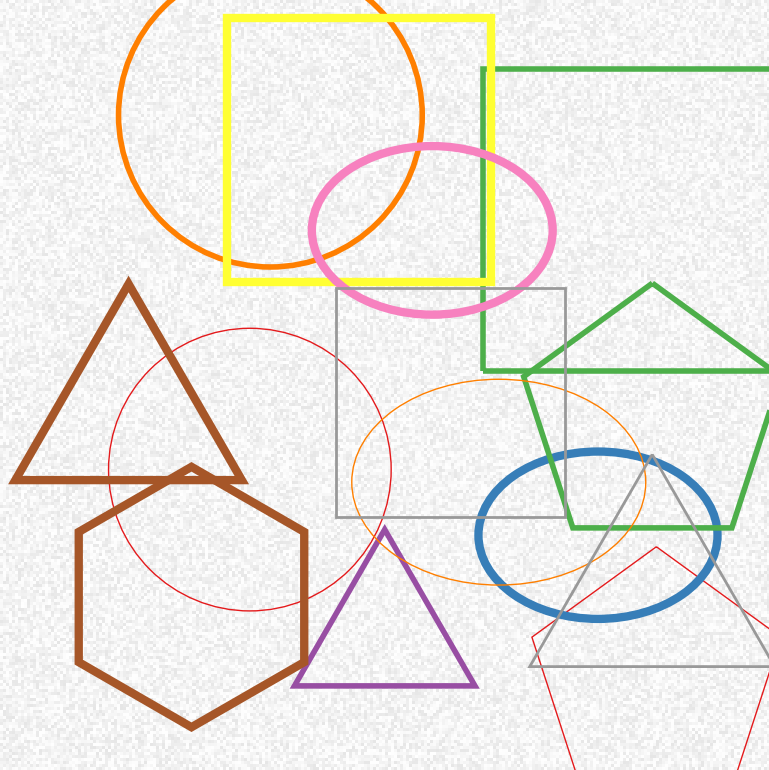[{"shape": "circle", "thickness": 0.5, "radius": 0.92, "center": [0.324, 0.39]}, {"shape": "pentagon", "thickness": 0.5, "radius": 0.85, "center": [0.852, 0.12]}, {"shape": "oval", "thickness": 3, "radius": 0.78, "center": [0.777, 0.305]}, {"shape": "pentagon", "thickness": 2, "radius": 0.88, "center": [0.847, 0.457]}, {"shape": "square", "thickness": 2, "radius": 0.98, "center": [0.823, 0.714]}, {"shape": "triangle", "thickness": 2, "radius": 0.68, "center": [0.5, 0.177]}, {"shape": "circle", "thickness": 2, "radius": 0.99, "center": [0.351, 0.85]}, {"shape": "oval", "thickness": 0.5, "radius": 0.95, "center": [0.648, 0.374]}, {"shape": "square", "thickness": 3, "radius": 0.86, "center": [0.466, 0.805]}, {"shape": "hexagon", "thickness": 3, "radius": 0.85, "center": [0.249, 0.225]}, {"shape": "triangle", "thickness": 3, "radius": 0.85, "center": [0.167, 0.461]}, {"shape": "oval", "thickness": 3, "radius": 0.78, "center": [0.561, 0.701]}, {"shape": "triangle", "thickness": 1, "radius": 0.92, "center": [0.847, 0.226]}, {"shape": "square", "thickness": 1, "radius": 0.75, "center": [0.585, 0.477]}]